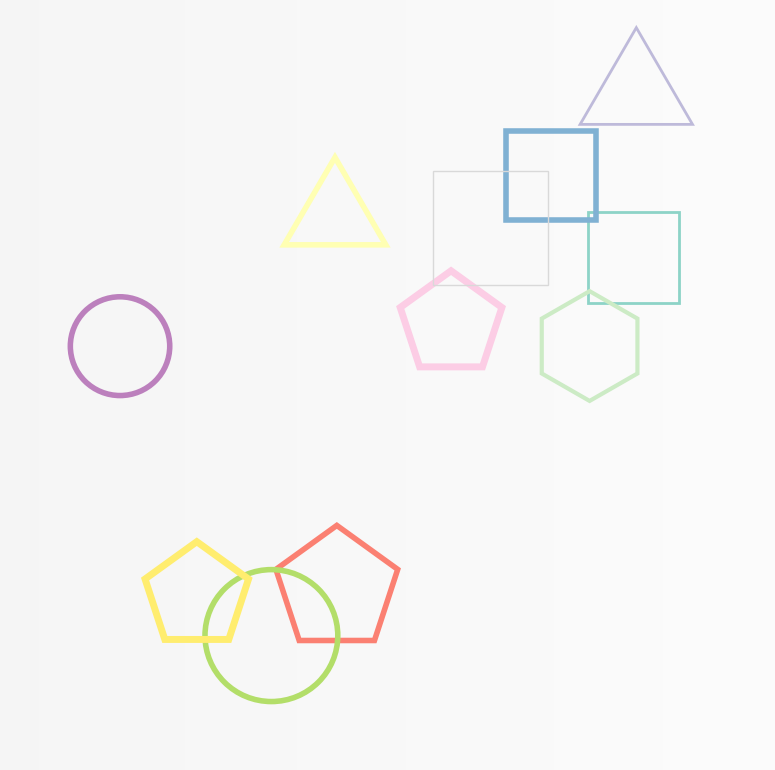[{"shape": "square", "thickness": 1, "radius": 0.3, "center": [0.818, 0.665]}, {"shape": "triangle", "thickness": 2, "radius": 0.38, "center": [0.432, 0.72]}, {"shape": "triangle", "thickness": 1, "radius": 0.42, "center": [0.821, 0.88]}, {"shape": "pentagon", "thickness": 2, "radius": 0.41, "center": [0.435, 0.235]}, {"shape": "square", "thickness": 2, "radius": 0.29, "center": [0.711, 0.772]}, {"shape": "circle", "thickness": 2, "radius": 0.43, "center": [0.35, 0.175]}, {"shape": "pentagon", "thickness": 2.5, "radius": 0.34, "center": [0.582, 0.579]}, {"shape": "square", "thickness": 0.5, "radius": 0.37, "center": [0.632, 0.704]}, {"shape": "circle", "thickness": 2, "radius": 0.32, "center": [0.155, 0.55]}, {"shape": "hexagon", "thickness": 1.5, "radius": 0.36, "center": [0.761, 0.551]}, {"shape": "pentagon", "thickness": 2.5, "radius": 0.35, "center": [0.254, 0.226]}]